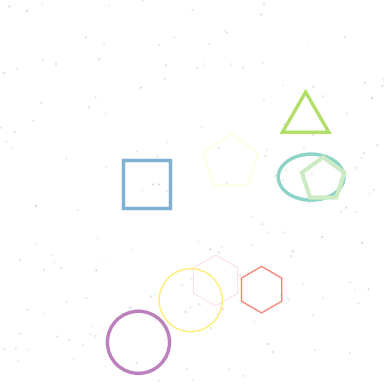[{"shape": "oval", "thickness": 2.5, "radius": 0.43, "center": [0.808, 0.54]}, {"shape": "pentagon", "thickness": 0.5, "radius": 0.37, "center": [0.599, 0.579]}, {"shape": "hexagon", "thickness": 1, "radius": 0.3, "center": [0.679, 0.248]}, {"shape": "square", "thickness": 2.5, "radius": 0.31, "center": [0.38, 0.522]}, {"shape": "triangle", "thickness": 2.5, "radius": 0.35, "center": [0.794, 0.691]}, {"shape": "hexagon", "thickness": 0.5, "radius": 0.33, "center": [0.56, 0.271]}, {"shape": "circle", "thickness": 2.5, "radius": 0.4, "center": [0.36, 0.111]}, {"shape": "pentagon", "thickness": 3, "radius": 0.29, "center": [0.839, 0.534]}, {"shape": "circle", "thickness": 1, "radius": 0.41, "center": [0.495, 0.22]}]